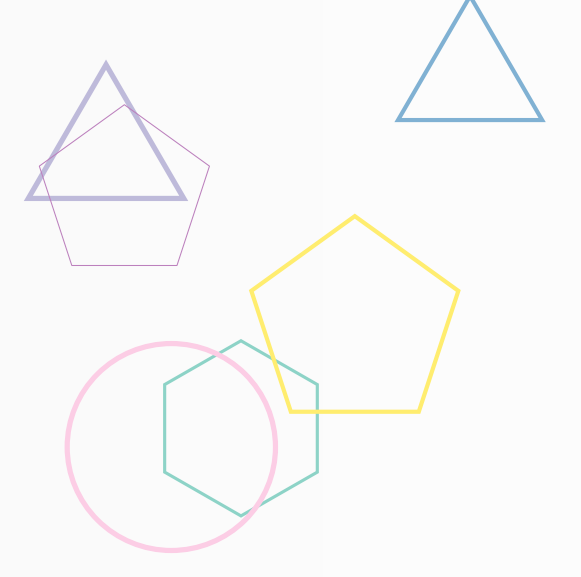[{"shape": "hexagon", "thickness": 1.5, "radius": 0.76, "center": [0.415, 0.257]}, {"shape": "triangle", "thickness": 2.5, "radius": 0.77, "center": [0.182, 0.733]}, {"shape": "triangle", "thickness": 2, "radius": 0.72, "center": [0.809, 0.863]}, {"shape": "circle", "thickness": 2.5, "radius": 0.9, "center": [0.295, 0.225]}, {"shape": "pentagon", "thickness": 0.5, "radius": 0.77, "center": [0.214, 0.664]}, {"shape": "pentagon", "thickness": 2, "radius": 0.94, "center": [0.61, 0.438]}]